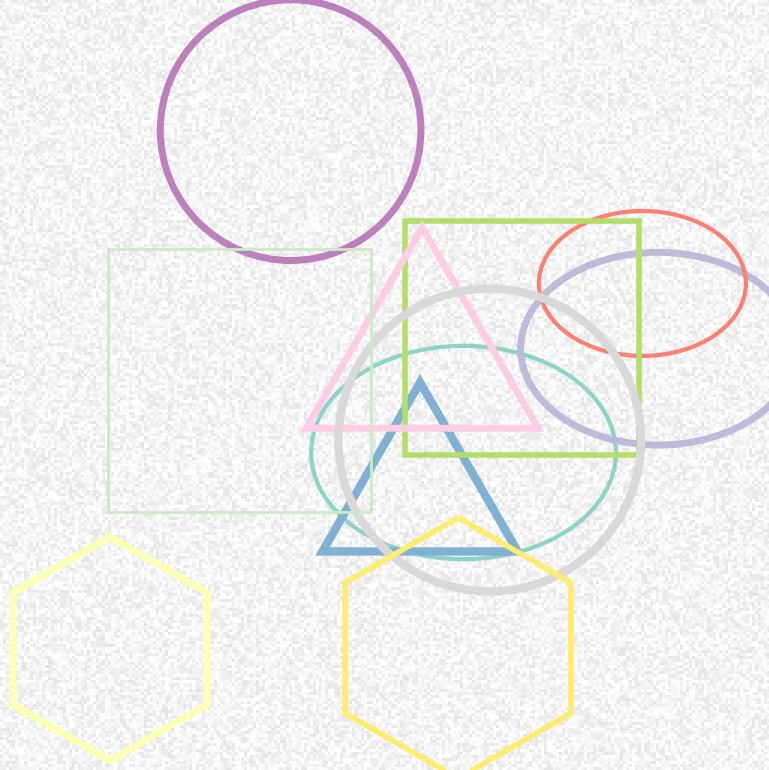[{"shape": "oval", "thickness": 1.5, "radius": 0.99, "center": [0.602, 0.412]}, {"shape": "hexagon", "thickness": 2.5, "radius": 0.73, "center": [0.143, 0.158]}, {"shape": "oval", "thickness": 2.5, "radius": 0.89, "center": [0.855, 0.547]}, {"shape": "oval", "thickness": 1.5, "radius": 0.67, "center": [0.834, 0.632]}, {"shape": "triangle", "thickness": 3, "radius": 0.73, "center": [0.546, 0.357]}, {"shape": "square", "thickness": 2, "radius": 0.76, "center": [0.678, 0.561]}, {"shape": "triangle", "thickness": 2.5, "radius": 0.87, "center": [0.548, 0.531]}, {"shape": "circle", "thickness": 3, "radius": 0.98, "center": [0.636, 0.428]}, {"shape": "circle", "thickness": 2.5, "radius": 0.85, "center": [0.377, 0.831]}, {"shape": "square", "thickness": 1, "radius": 0.85, "center": [0.311, 0.506]}, {"shape": "hexagon", "thickness": 2, "radius": 0.85, "center": [0.595, 0.158]}]